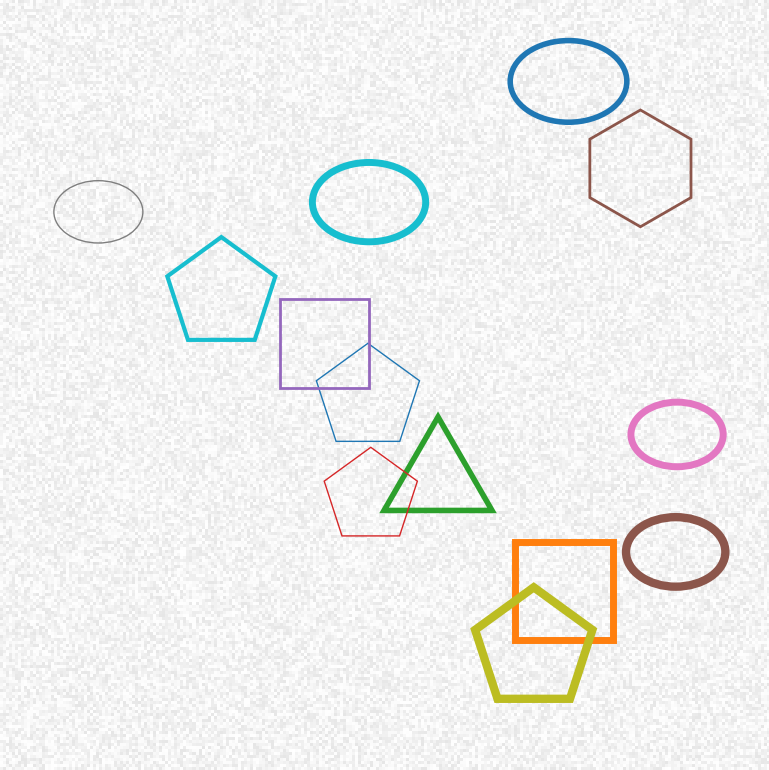[{"shape": "oval", "thickness": 2, "radius": 0.38, "center": [0.738, 0.894]}, {"shape": "pentagon", "thickness": 0.5, "radius": 0.35, "center": [0.478, 0.484]}, {"shape": "square", "thickness": 2.5, "radius": 0.32, "center": [0.732, 0.233]}, {"shape": "triangle", "thickness": 2, "radius": 0.4, "center": [0.569, 0.378]}, {"shape": "pentagon", "thickness": 0.5, "radius": 0.32, "center": [0.482, 0.355]}, {"shape": "square", "thickness": 1, "radius": 0.29, "center": [0.422, 0.554]}, {"shape": "oval", "thickness": 3, "radius": 0.32, "center": [0.878, 0.283]}, {"shape": "hexagon", "thickness": 1, "radius": 0.38, "center": [0.832, 0.781]}, {"shape": "oval", "thickness": 2.5, "radius": 0.3, "center": [0.879, 0.436]}, {"shape": "oval", "thickness": 0.5, "radius": 0.29, "center": [0.128, 0.725]}, {"shape": "pentagon", "thickness": 3, "radius": 0.4, "center": [0.693, 0.157]}, {"shape": "oval", "thickness": 2.5, "radius": 0.37, "center": [0.479, 0.738]}, {"shape": "pentagon", "thickness": 1.5, "radius": 0.37, "center": [0.287, 0.618]}]